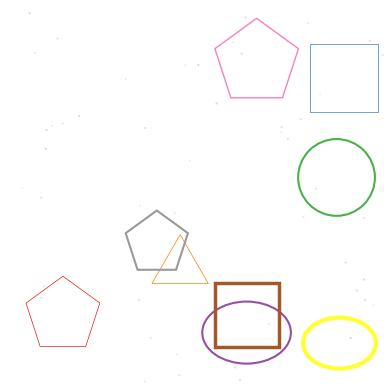[{"shape": "pentagon", "thickness": 0.5, "radius": 0.5, "center": [0.163, 0.182]}, {"shape": "square", "thickness": 0.5, "radius": 0.44, "center": [0.893, 0.797]}, {"shape": "circle", "thickness": 1.5, "radius": 0.5, "center": [0.874, 0.539]}, {"shape": "oval", "thickness": 1.5, "radius": 0.58, "center": [0.64, 0.136]}, {"shape": "triangle", "thickness": 0.5, "radius": 0.42, "center": [0.468, 0.306]}, {"shape": "oval", "thickness": 3, "radius": 0.47, "center": [0.882, 0.109]}, {"shape": "square", "thickness": 2.5, "radius": 0.41, "center": [0.641, 0.181]}, {"shape": "pentagon", "thickness": 1, "radius": 0.57, "center": [0.667, 0.838]}, {"shape": "pentagon", "thickness": 1.5, "radius": 0.43, "center": [0.407, 0.368]}]